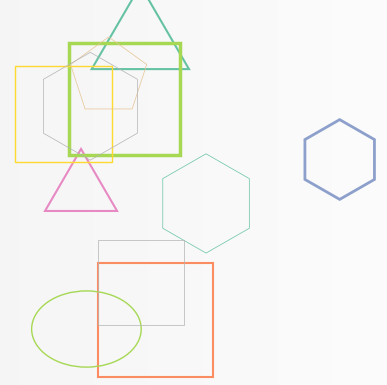[{"shape": "hexagon", "thickness": 0.5, "radius": 0.64, "center": [0.532, 0.472]}, {"shape": "triangle", "thickness": 1.5, "radius": 0.72, "center": [0.362, 0.893]}, {"shape": "square", "thickness": 1.5, "radius": 0.74, "center": [0.401, 0.168]}, {"shape": "hexagon", "thickness": 2, "radius": 0.52, "center": [0.877, 0.586]}, {"shape": "triangle", "thickness": 1.5, "radius": 0.54, "center": [0.209, 0.506]}, {"shape": "square", "thickness": 2.5, "radius": 0.72, "center": [0.321, 0.743]}, {"shape": "oval", "thickness": 1, "radius": 0.71, "center": [0.223, 0.145]}, {"shape": "square", "thickness": 1, "radius": 0.62, "center": [0.164, 0.705]}, {"shape": "pentagon", "thickness": 0.5, "radius": 0.52, "center": [0.28, 0.801]}, {"shape": "hexagon", "thickness": 0.5, "radius": 0.7, "center": [0.233, 0.724]}, {"shape": "square", "thickness": 0.5, "radius": 0.56, "center": [0.364, 0.266]}]